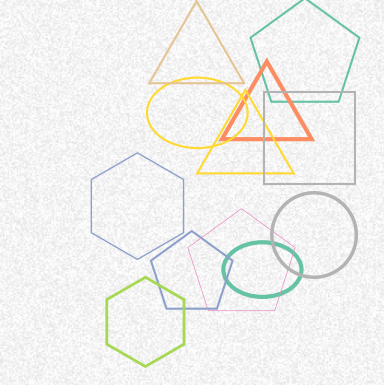[{"shape": "oval", "thickness": 3, "radius": 0.51, "center": [0.682, 0.3]}, {"shape": "pentagon", "thickness": 1.5, "radius": 0.74, "center": [0.792, 0.856]}, {"shape": "triangle", "thickness": 3, "radius": 0.67, "center": [0.693, 0.706]}, {"shape": "pentagon", "thickness": 1.5, "radius": 0.56, "center": [0.498, 0.288]}, {"shape": "hexagon", "thickness": 1, "radius": 0.69, "center": [0.357, 0.465]}, {"shape": "pentagon", "thickness": 0.5, "radius": 0.73, "center": [0.627, 0.312]}, {"shape": "hexagon", "thickness": 2, "radius": 0.58, "center": [0.378, 0.164]}, {"shape": "triangle", "thickness": 1.5, "radius": 0.72, "center": [0.637, 0.622]}, {"shape": "oval", "thickness": 1.5, "radius": 0.65, "center": [0.513, 0.707]}, {"shape": "triangle", "thickness": 1.5, "radius": 0.71, "center": [0.511, 0.855]}, {"shape": "square", "thickness": 1.5, "radius": 0.59, "center": [0.804, 0.642]}, {"shape": "circle", "thickness": 2.5, "radius": 0.55, "center": [0.816, 0.39]}]